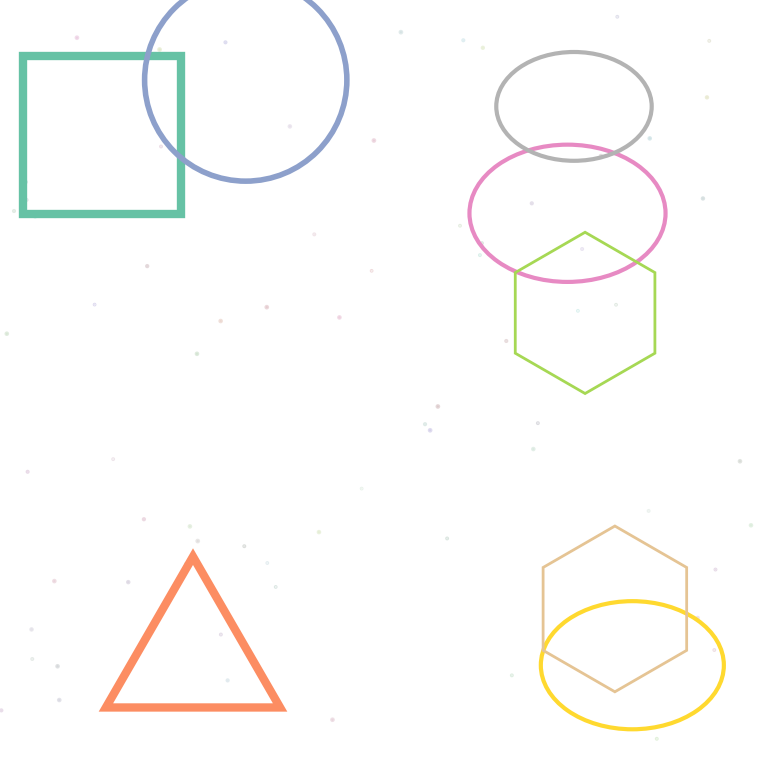[{"shape": "square", "thickness": 3, "radius": 0.51, "center": [0.133, 0.825]}, {"shape": "triangle", "thickness": 3, "radius": 0.65, "center": [0.251, 0.147]}, {"shape": "circle", "thickness": 2, "radius": 0.66, "center": [0.319, 0.896]}, {"shape": "oval", "thickness": 1.5, "radius": 0.64, "center": [0.737, 0.723]}, {"shape": "hexagon", "thickness": 1, "radius": 0.52, "center": [0.76, 0.594]}, {"shape": "oval", "thickness": 1.5, "radius": 0.59, "center": [0.821, 0.136]}, {"shape": "hexagon", "thickness": 1, "radius": 0.54, "center": [0.799, 0.209]}, {"shape": "oval", "thickness": 1.5, "radius": 0.5, "center": [0.745, 0.862]}]